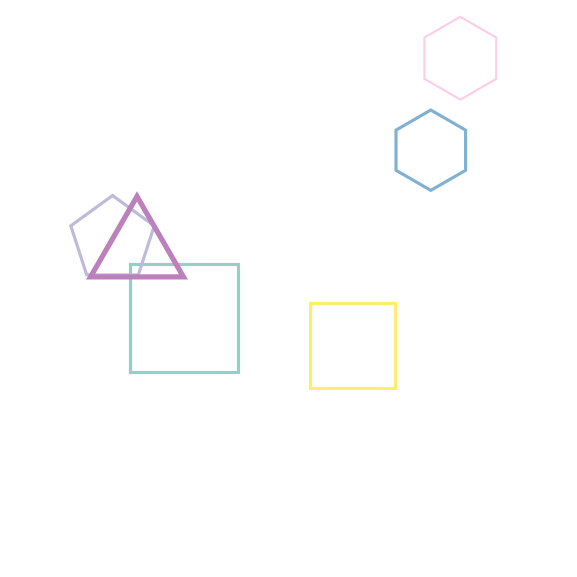[{"shape": "square", "thickness": 1.5, "radius": 0.47, "center": [0.319, 0.449]}, {"shape": "pentagon", "thickness": 1.5, "radius": 0.38, "center": [0.195, 0.585]}, {"shape": "hexagon", "thickness": 1.5, "radius": 0.35, "center": [0.746, 0.739]}, {"shape": "hexagon", "thickness": 1, "radius": 0.36, "center": [0.797, 0.898]}, {"shape": "triangle", "thickness": 2.5, "radius": 0.46, "center": [0.237, 0.566]}, {"shape": "square", "thickness": 1.5, "radius": 0.37, "center": [0.611, 0.4]}]